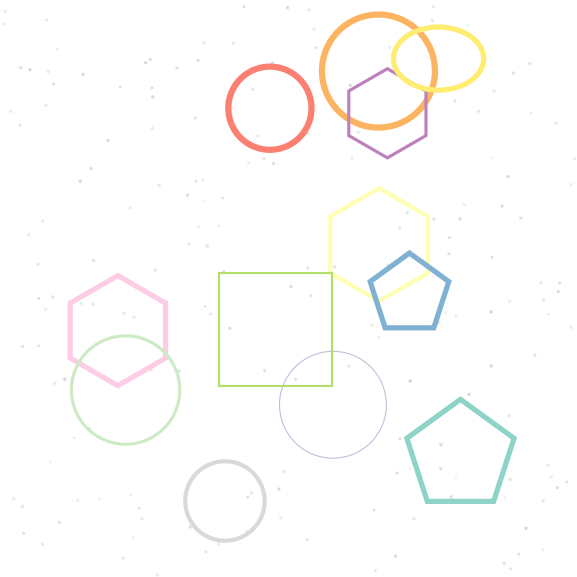[{"shape": "pentagon", "thickness": 2.5, "radius": 0.49, "center": [0.797, 0.21]}, {"shape": "hexagon", "thickness": 2, "radius": 0.49, "center": [0.657, 0.575]}, {"shape": "circle", "thickness": 0.5, "radius": 0.46, "center": [0.577, 0.298]}, {"shape": "circle", "thickness": 3, "radius": 0.36, "center": [0.467, 0.812]}, {"shape": "pentagon", "thickness": 2.5, "radius": 0.36, "center": [0.709, 0.489]}, {"shape": "circle", "thickness": 3, "radius": 0.49, "center": [0.655, 0.876]}, {"shape": "square", "thickness": 1, "radius": 0.49, "center": [0.477, 0.429]}, {"shape": "hexagon", "thickness": 2.5, "radius": 0.48, "center": [0.204, 0.427]}, {"shape": "circle", "thickness": 2, "radius": 0.34, "center": [0.39, 0.132]}, {"shape": "hexagon", "thickness": 1.5, "radius": 0.39, "center": [0.671, 0.803]}, {"shape": "circle", "thickness": 1.5, "radius": 0.47, "center": [0.217, 0.324]}, {"shape": "oval", "thickness": 2.5, "radius": 0.39, "center": [0.759, 0.898]}]